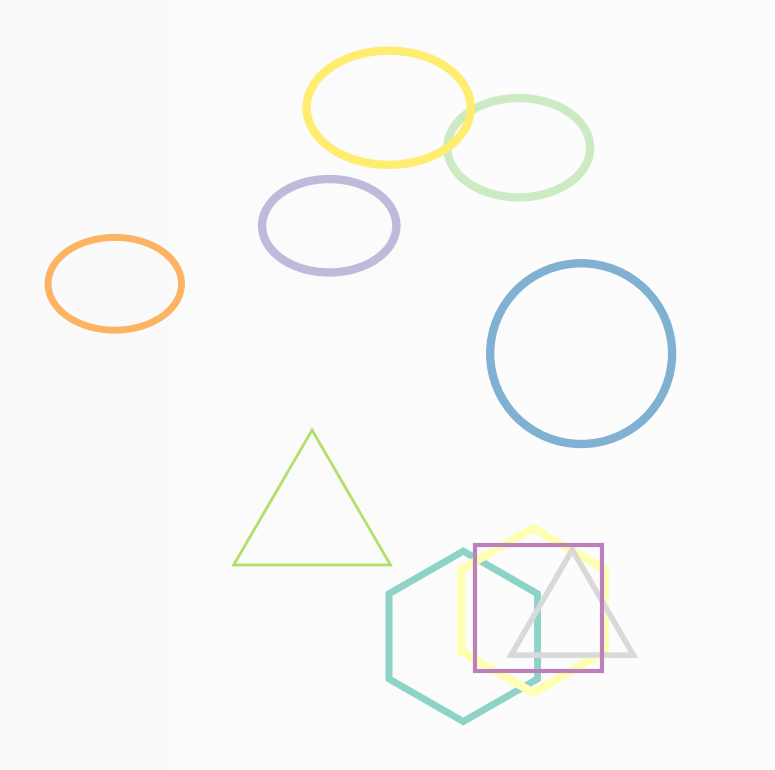[{"shape": "hexagon", "thickness": 2.5, "radius": 0.55, "center": [0.598, 0.174]}, {"shape": "hexagon", "thickness": 3, "radius": 0.53, "center": [0.688, 0.207]}, {"shape": "oval", "thickness": 3, "radius": 0.43, "center": [0.425, 0.707]}, {"shape": "circle", "thickness": 3, "radius": 0.59, "center": [0.75, 0.541]}, {"shape": "oval", "thickness": 2.5, "radius": 0.43, "center": [0.148, 0.631]}, {"shape": "triangle", "thickness": 1, "radius": 0.58, "center": [0.403, 0.325]}, {"shape": "triangle", "thickness": 2, "radius": 0.46, "center": [0.738, 0.195]}, {"shape": "square", "thickness": 1.5, "radius": 0.41, "center": [0.695, 0.21]}, {"shape": "oval", "thickness": 3, "radius": 0.46, "center": [0.669, 0.808]}, {"shape": "oval", "thickness": 3, "radius": 0.53, "center": [0.502, 0.86]}]